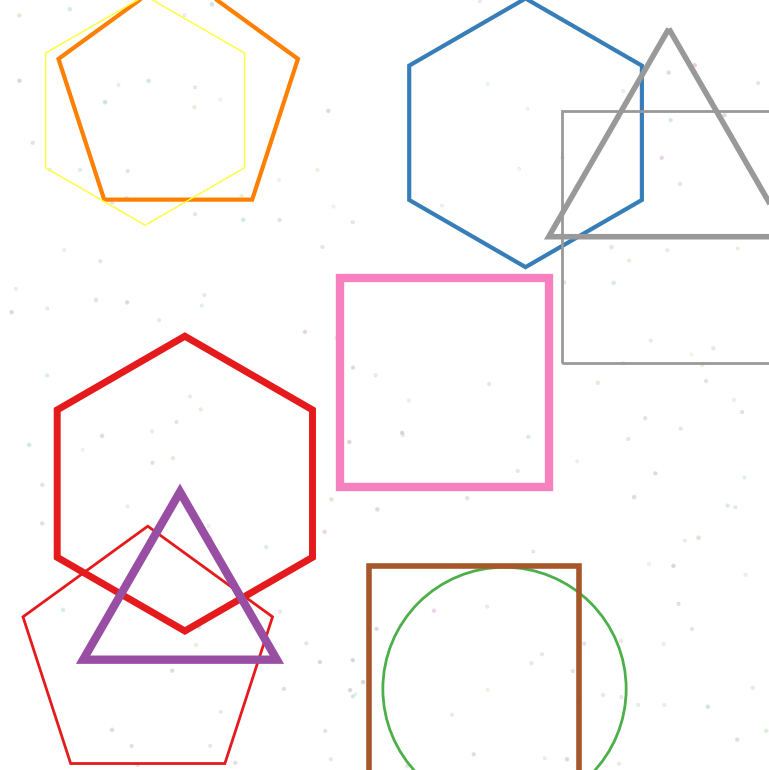[{"shape": "pentagon", "thickness": 1, "radius": 0.85, "center": [0.192, 0.146]}, {"shape": "hexagon", "thickness": 2.5, "radius": 0.96, "center": [0.24, 0.372]}, {"shape": "hexagon", "thickness": 1.5, "radius": 0.87, "center": [0.683, 0.828]}, {"shape": "circle", "thickness": 1, "radius": 0.79, "center": [0.655, 0.105]}, {"shape": "triangle", "thickness": 3, "radius": 0.73, "center": [0.234, 0.216]}, {"shape": "pentagon", "thickness": 1.5, "radius": 0.82, "center": [0.231, 0.873]}, {"shape": "hexagon", "thickness": 0.5, "radius": 0.75, "center": [0.188, 0.857]}, {"shape": "square", "thickness": 2, "radius": 0.68, "center": [0.616, 0.129]}, {"shape": "square", "thickness": 3, "radius": 0.68, "center": [0.577, 0.504]}, {"shape": "triangle", "thickness": 2, "radius": 0.9, "center": [0.869, 0.783]}, {"shape": "square", "thickness": 1, "radius": 0.82, "center": [0.894, 0.692]}]